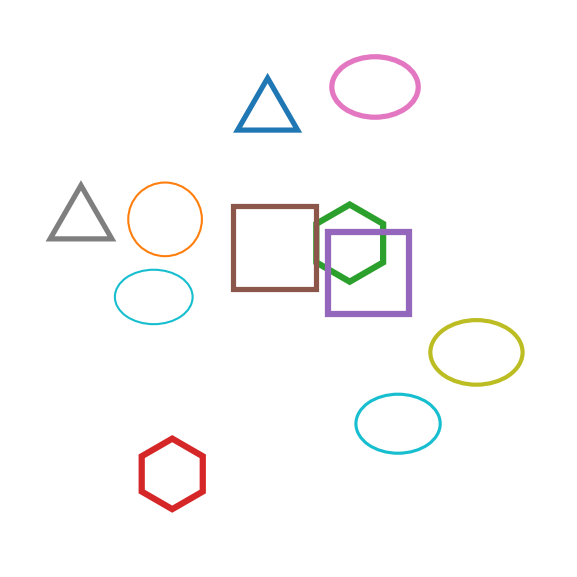[{"shape": "triangle", "thickness": 2.5, "radius": 0.3, "center": [0.463, 0.804]}, {"shape": "circle", "thickness": 1, "radius": 0.32, "center": [0.286, 0.619]}, {"shape": "hexagon", "thickness": 3, "radius": 0.33, "center": [0.606, 0.578]}, {"shape": "hexagon", "thickness": 3, "radius": 0.31, "center": [0.298, 0.179]}, {"shape": "square", "thickness": 3, "radius": 0.35, "center": [0.639, 0.526]}, {"shape": "square", "thickness": 2.5, "radius": 0.36, "center": [0.475, 0.57]}, {"shape": "oval", "thickness": 2.5, "radius": 0.37, "center": [0.649, 0.849]}, {"shape": "triangle", "thickness": 2.5, "radius": 0.31, "center": [0.14, 0.616]}, {"shape": "oval", "thickness": 2, "radius": 0.4, "center": [0.825, 0.389]}, {"shape": "oval", "thickness": 1.5, "radius": 0.36, "center": [0.689, 0.265]}, {"shape": "oval", "thickness": 1, "radius": 0.34, "center": [0.266, 0.485]}]